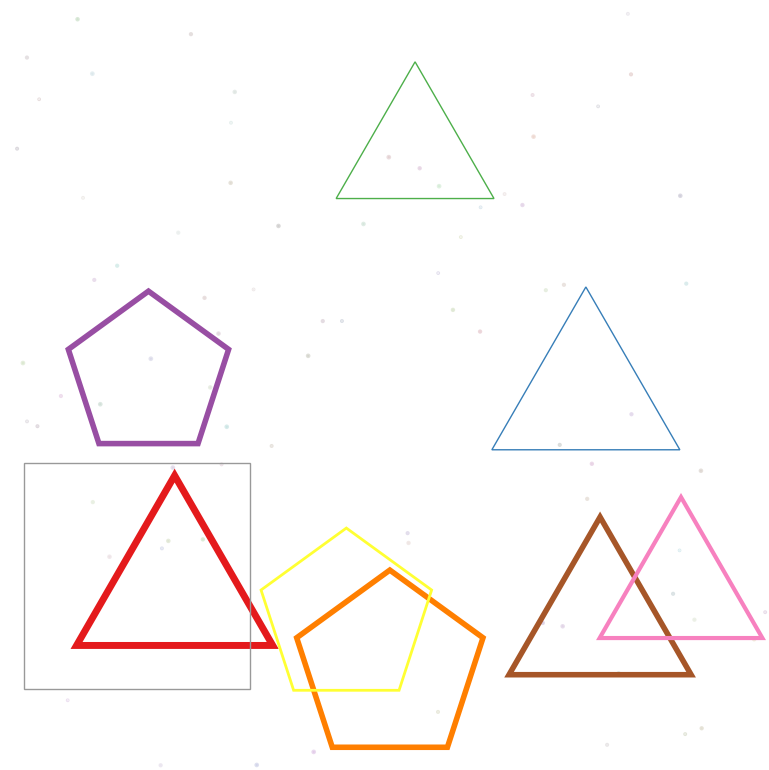[{"shape": "triangle", "thickness": 2.5, "radius": 0.74, "center": [0.227, 0.235]}, {"shape": "triangle", "thickness": 0.5, "radius": 0.7, "center": [0.761, 0.486]}, {"shape": "triangle", "thickness": 0.5, "radius": 0.59, "center": [0.539, 0.801]}, {"shape": "pentagon", "thickness": 2, "radius": 0.55, "center": [0.193, 0.512]}, {"shape": "pentagon", "thickness": 2, "radius": 0.64, "center": [0.506, 0.132]}, {"shape": "pentagon", "thickness": 1, "radius": 0.58, "center": [0.45, 0.198]}, {"shape": "triangle", "thickness": 2, "radius": 0.68, "center": [0.779, 0.192]}, {"shape": "triangle", "thickness": 1.5, "radius": 0.61, "center": [0.884, 0.232]}, {"shape": "square", "thickness": 0.5, "radius": 0.73, "center": [0.178, 0.252]}]